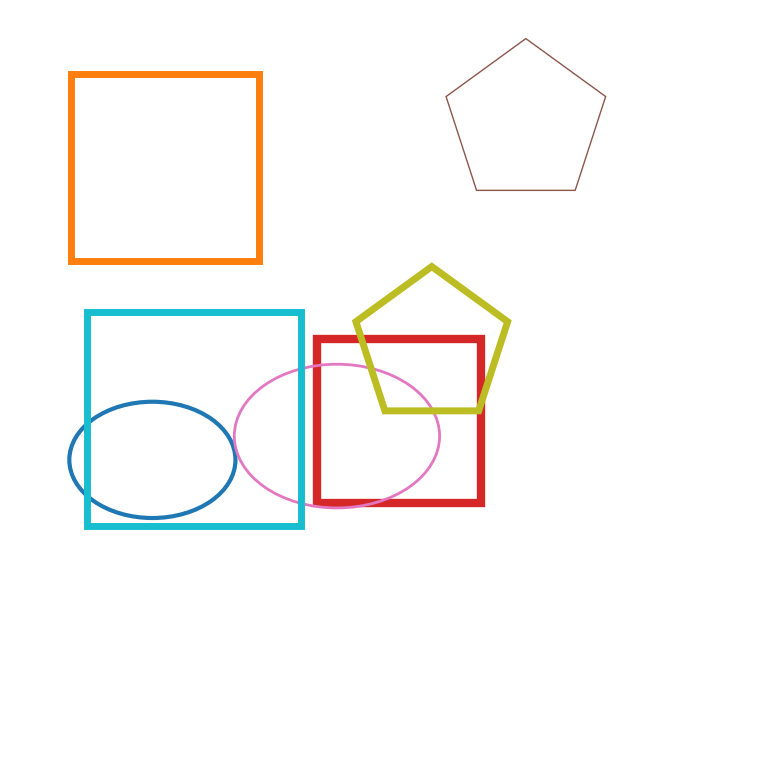[{"shape": "oval", "thickness": 1.5, "radius": 0.54, "center": [0.198, 0.403]}, {"shape": "square", "thickness": 2.5, "radius": 0.61, "center": [0.215, 0.782]}, {"shape": "square", "thickness": 3, "radius": 0.53, "center": [0.518, 0.453]}, {"shape": "pentagon", "thickness": 0.5, "radius": 0.54, "center": [0.683, 0.841]}, {"shape": "oval", "thickness": 1, "radius": 0.67, "center": [0.438, 0.434]}, {"shape": "pentagon", "thickness": 2.5, "radius": 0.52, "center": [0.561, 0.55]}, {"shape": "square", "thickness": 2.5, "radius": 0.7, "center": [0.252, 0.456]}]